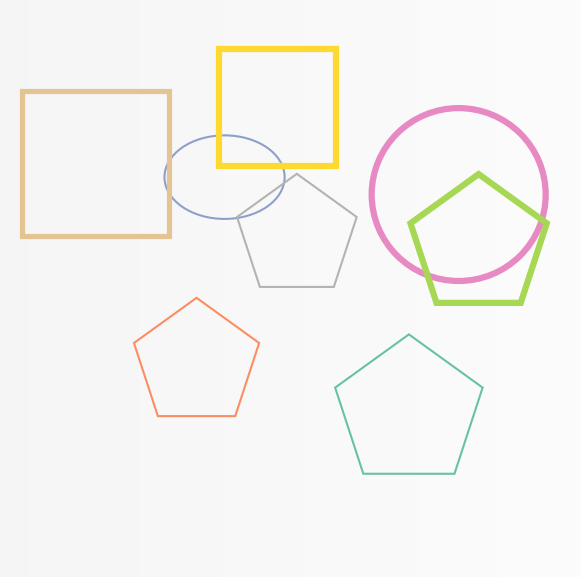[{"shape": "pentagon", "thickness": 1, "radius": 0.67, "center": [0.703, 0.287]}, {"shape": "pentagon", "thickness": 1, "radius": 0.57, "center": [0.338, 0.37]}, {"shape": "oval", "thickness": 1, "radius": 0.52, "center": [0.386, 0.692]}, {"shape": "circle", "thickness": 3, "radius": 0.75, "center": [0.789, 0.662]}, {"shape": "pentagon", "thickness": 3, "radius": 0.62, "center": [0.823, 0.574]}, {"shape": "square", "thickness": 3, "radius": 0.5, "center": [0.477, 0.813]}, {"shape": "square", "thickness": 2.5, "radius": 0.63, "center": [0.164, 0.716]}, {"shape": "pentagon", "thickness": 1, "radius": 0.54, "center": [0.511, 0.59]}]